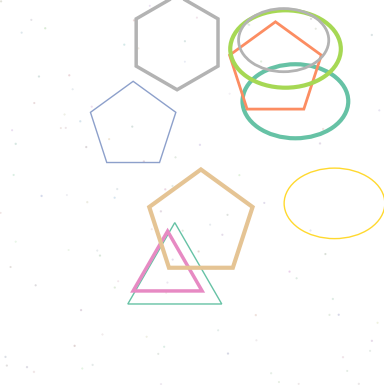[{"shape": "triangle", "thickness": 1, "radius": 0.7, "center": [0.454, 0.281]}, {"shape": "oval", "thickness": 3, "radius": 0.69, "center": [0.767, 0.737]}, {"shape": "pentagon", "thickness": 2, "radius": 0.63, "center": [0.716, 0.818]}, {"shape": "pentagon", "thickness": 1, "radius": 0.58, "center": [0.346, 0.672]}, {"shape": "triangle", "thickness": 2.5, "radius": 0.52, "center": [0.435, 0.296]}, {"shape": "oval", "thickness": 3, "radius": 0.72, "center": [0.742, 0.873]}, {"shape": "oval", "thickness": 1, "radius": 0.65, "center": [0.869, 0.472]}, {"shape": "pentagon", "thickness": 3, "radius": 0.71, "center": [0.522, 0.419]}, {"shape": "oval", "thickness": 2, "radius": 0.59, "center": [0.737, 0.896]}, {"shape": "hexagon", "thickness": 2.5, "radius": 0.61, "center": [0.46, 0.89]}]